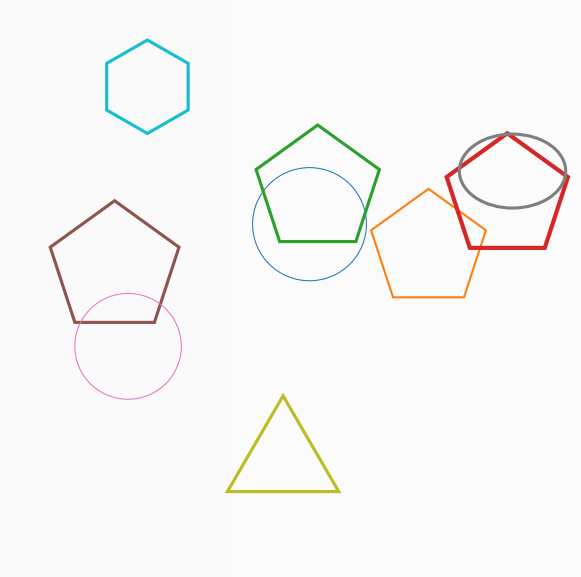[{"shape": "circle", "thickness": 0.5, "radius": 0.49, "center": [0.533, 0.611]}, {"shape": "pentagon", "thickness": 1, "radius": 0.52, "center": [0.737, 0.568]}, {"shape": "pentagon", "thickness": 1.5, "radius": 0.56, "center": [0.547, 0.671]}, {"shape": "pentagon", "thickness": 2, "radius": 0.55, "center": [0.873, 0.659]}, {"shape": "pentagon", "thickness": 1.5, "radius": 0.58, "center": [0.197, 0.535]}, {"shape": "circle", "thickness": 0.5, "radius": 0.46, "center": [0.22, 0.399]}, {"shape": "oval", "thickness": 1.5, "radius": 0.46, "center": [0.882, 0.703]}, {"shape": "triangle", "thickness": 1.5, "radius": 0.55, "center": [0.487, 0.203]}, {"shape": "hexagon", "thickness": 1.5, "radius": 0.4, "center": [0.254, 0.849]}]